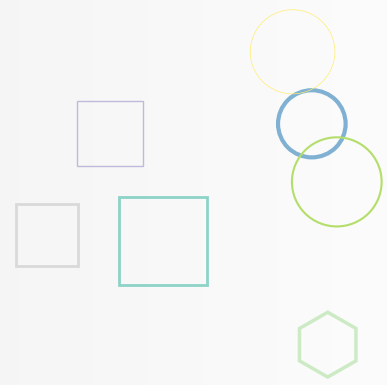[{"shape": "square", "thickness": 2, "radius": 0.57, "center": [0.421, 0.373]}, {"shape": "square", "thickness": 1, "radius": 0.42, "center": [0.284, 0.653]}, {"shape": "circle", "thickness": 3, "radius": 0.44, "center": [0.805, 0.678]}, {"shape": "circle", "thickness": 1.5, "radius": 0.58, "center": [0.869, 0.528]}, {"shape": "square", "thickness": 2, "radius": 0.4, "center": [0.12, 0.389]}, {"shape": "hexagon", "thickness": 2.5, "radius": 0.42, "center": [0.846, 0.105]}, {"shape": "circle", "thickness": 0.5, "radius": 0.55, "center": [0.755, 0.865]}]